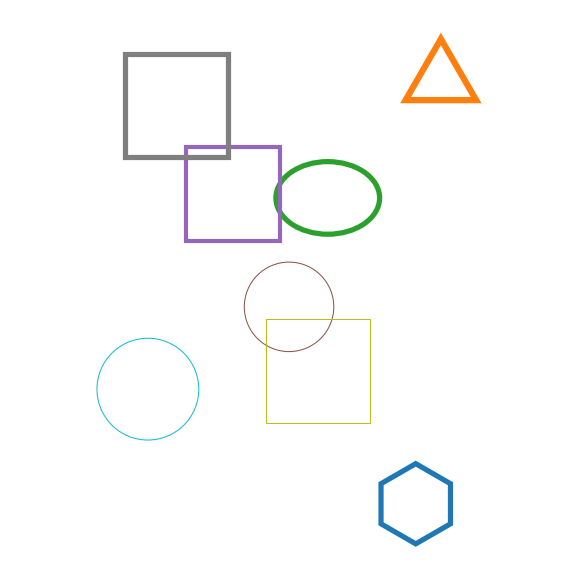[{"shape": "hexagon", "thickness": 2.5, "radius": 0.35, "center": [0.72, 0.127]}, {"shape": "triangle", "thickness": 3, "radius": 0.35, "center": [0.763, 0.861]}, {"shape": "oval", "thickness": 2.5, "radius": 0.45, "center": [0.568, 0.656]}, {"shape": "square", "thickness": 2, "radius": 0.4, "center": [0.403, 0.663]}, {"shape": "circle", "thickness": 0.5, "radius": 0.39, "center": [0.501, 0.468]}, {"shape": "square", "thickness": 2.5, "radius": 0.45, "center": [0.305, 0.816]}, {"shape": "square", "thickness": 0.5, "radius": 0.45, "center": [0.55, 0.357]}, {"shape": "circle", "thickness": 0.5, "radius": 0.44, "center": [0.256, 0.325]}]